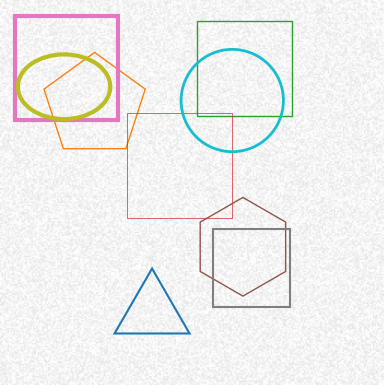[{"shape": "triangle", "thickness": 1.5, "radius": 0.56, "center": [0.395, 0.19]}, {"shape": "pentagon", "thickness": 1, "radius": 0.69, "center": [0.246, 0.726]}, {"shape": "square", "thickness": 1, "radius": 0.62, "center": [0.635, 0.822]}, {"shape": "square", "thickness": 0.5, "radius": 0.68, "center": [0.466, 0.57]}, {"shape": "hexagon", "thickness": 1, "radius": 0.64, "center": [0.631, 0.359]}, {"shape": "square", "thickness": 3, "radius": 0.67, "center": [0.173, 0.824]}, {"shape": "square", "thickness": 1.5, "radius": 0.5, "center": [0.653, 0.304]}, {"shape": "oval", "thickness": 3, "radius": 0.6, "center": [0.166, 0.775]}, {"shape": "circle", "thickness": 2, "radius": 0.66, "center": [0.603, 0.739]}]